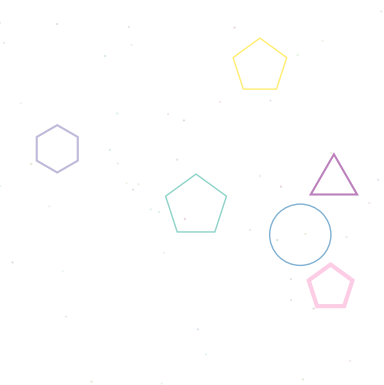[{"shape": "pentagon", "thickness": 1, "radius": 0.42, "center": [0.509, 0.465]}, {"shape": "hexagon", "thickness": 1.5, "radius": 0.31, "center": [0.149, 0.613]}, {"shape": "circle", "thickness": 1, "radius": 0.4, "center": [0.78, 0.39]}, {"shape": "pentagon", "thickness": 3, "radius": 0.3, "center": [0.859, 0.253]}, {"shape": "triangle", "thickness": 1.5, "radius": 0.35, "center": [0.867, 0.53]}, {"shape": "pentagon", "thickness": 1, "radius": 0.37, "center": [0.675, 0.828]}]